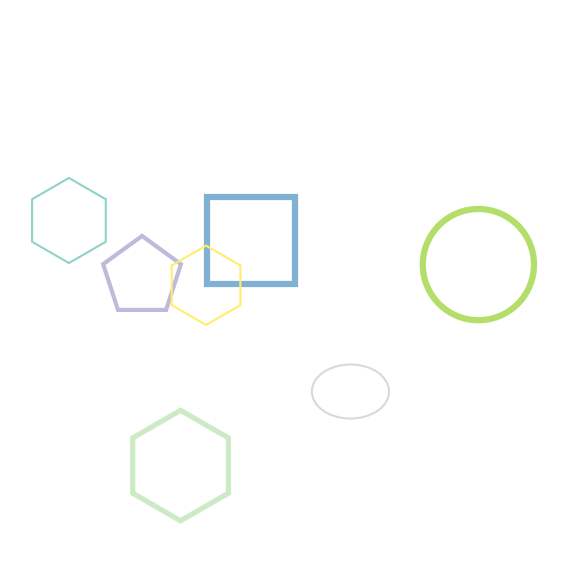[{"shape": "hexagon", "thickness": 1, "radius": 0.37, "center": [0.119, 0.617]}, {"shape": "pentagon", "thickness": 2, "radius": 0.35, "center": [0.246, 0.52]}, {"shape": "square", "thickness": 3, "radius": 0.38, "center": [0.434, 0.583]}, {"shape": "circle", "thickness": 3, "radius": 0.48, "center": [0.828, 0.541]}, {"shape": "oval", "thickness": 1, "radius": 0.33, "center": [0.607, 0.321]}, {"shape": "hexagon", "thickness": 2.5, "radius": 0.48, "center": [0.313, 0.193]}, {"shape": "hexagon", "thickness": 1, "radius": 0.34, "center": [0.357, 0.505]}]